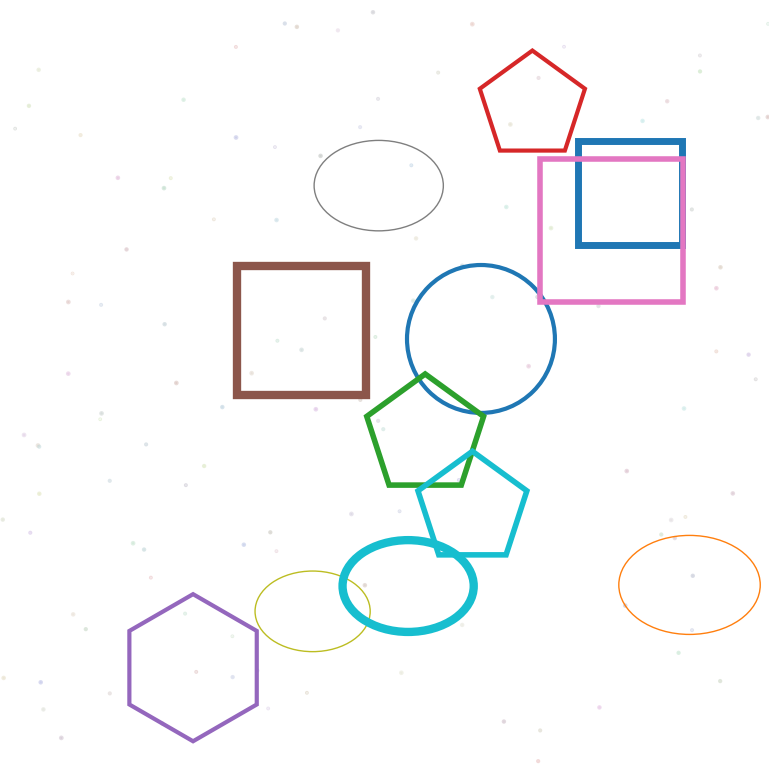[{"shape": "square", "thickness": 2.5, "radius": 0.34, "center": [0.818, 0.749]}, {"shape": "circle", "thickness": 1.5, "radius": 0.48, "center": [0.625, 0.56]}, {"shape": "oval", "thickness": 0.5, "radius": 0.46, "center": [0.895, 0.24]}, {"shape": "pentagon", "thickness": 2, "radius": 0.4, "center": [0.552, 0.435]}, {"shape": "pentagon", "thickness": 1.5, "radius": 0.36, "center": [0.691, 0.863]}, {"shape": "hexagon", "thickness": 1.5, "radius": 0.48, "center": [0.251, 0.133]}, {"shape": "square", "thickness": 3, "radius": 0.42, "center": [0.392, 0.57]}, {"shape": "square", "thickness": 2, "radius": 0.46, "center": [0.794, 0.7]}, {"shape": "oval", "thickness": 0.5, "radius": 0.42, "center": [0.492, 0.759]}, {"shape": "oval", "thickness": 0.5, "radius": 0.37, "center": [0.406, 0.206]}, {"shape": "oval", "thickness": 3, "radius": 0.43, "center": [0.53, 0.239]}, {"shape": "pentagon", "thickness": 2, "radius": 0.37, "center": [0.614, 0.34]}]